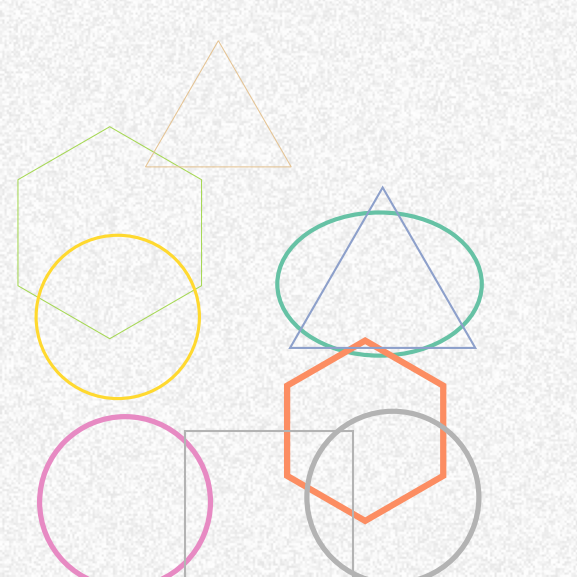[{"shape": "oval", "thickness": 2, "radius": 0.89, "center": [0.657, 0.507]}, {"shape": "hexagon", "thickness": 3, "radius": 0.78, "center": [0.632, 0.253]}, {"shape": "triangle", "thickness": 1, "radius": 0.93, "center": [0.663, 0.489]}, {"shape": "circle", "thickness": 2.5, "radius": 0.74, "center": [0.217, 0.13]}, {"shape": "hexagon", "thickness": 0.5, "radius": 0.92, "center": [0.19, 0.596]}, {"shape": "circle", "thickness": 1.5, "radius": 0.71, "center": [0.204, 0.45]}, {"shape": "triangle", "thickness": 0.5, "radius": 0.73, "center": [0.378, 0.783]}, {"shape": "square", "thickness": 1, "radius": 0.73, "center": [0.466, 0.107]}, {"shape": "circle", "thickness": 2.5, "radius": 0.74, "center": [0.68, 0.138]}]